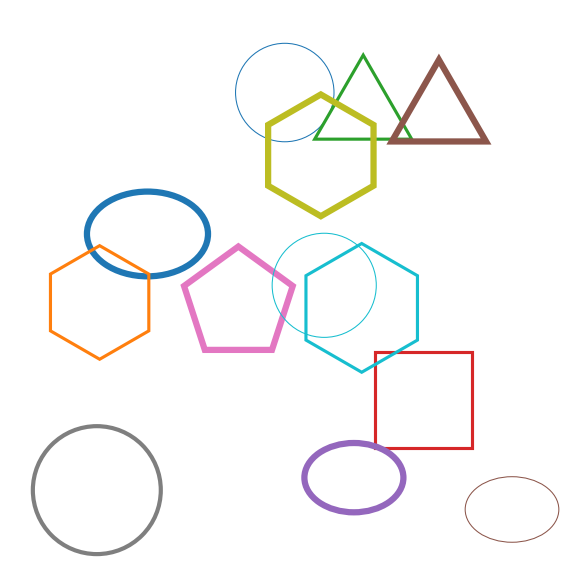[{"shape": "circle", "thickness": 0.5, "radius": 0.43, "center": [0.493, 0.839]}, {"shape": "oval", "thickness": 3, "radius": 0.52, "center": [0.255, 0.594]}, {"shape": "hexagon", "thickness": 1.5, "radius": 0.49, "center": [0.173, 0.475]}, {"shape": "triangle", "thickness": 1.5, "radius": 0.49, "center": [0.629, 0.807]}, {"shape": "square", "thickness": 1.5, "radius": 0.42, "center": [0.733, 0.306]}, {"shape": "oval", "thickness": 3, "radius": 0.43, "center": [0.613, 0.172]}, {"shape": "oval", "thickness": 0.5, "radius": 0.41, "center": [0.887, 0.117]}, {"shape": "triangle", "thickness": 3, "radius": 0.47, "center": [0.76, 0.801]}, {"shape": "pentagon", "thickness": 3, "radius": 0.49, "center": [0.413, 0.473]}, {"shape": "circle", "thickness": 2, "radius": 0.55, "center": [0.168, 0.15]}, {"shape": "hexagon", "thickness": 3, "radius": 0.53, "center": [0.556, 0.73]}, {"shape": "hexagon", "thickness": 1.5, "radius": 0.56, "center": [0.626, 0.466]}, {"shape": "circle", "thickness": 0.5, "radius": 0.45, "center": [0.561, 0.505]}]